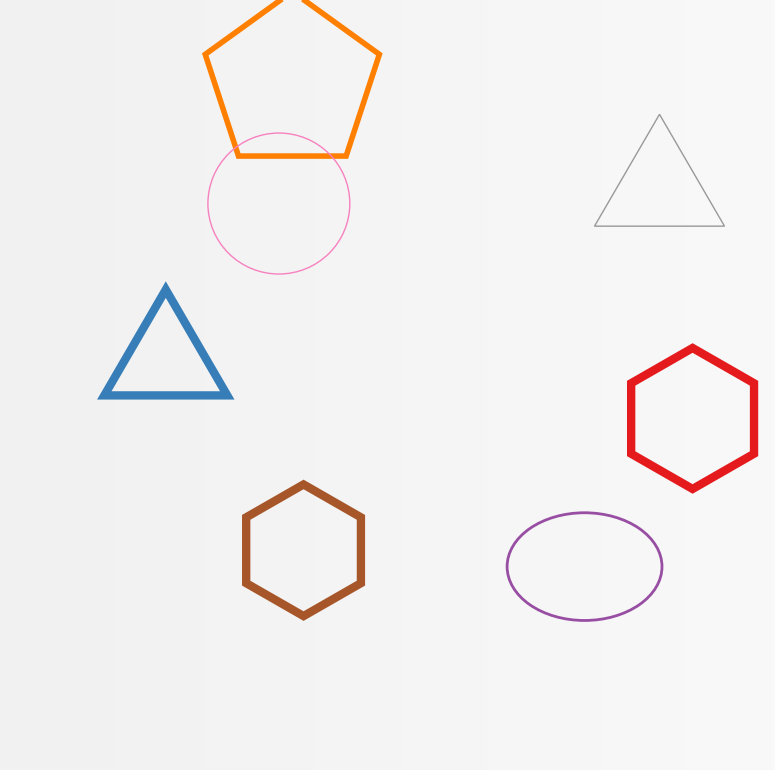[{"shape": "hexagon", "thickness": 3, "radius": 0.46, "center": [0.894, 0.457]}, {"shape": "triangle", "thickness": 3, "radius": 0.46, "center": [0.214, 0.532]}, {"shape": "oval", "thickness": 1, "radius": 0.5, "center": [0.754, 0.264]}, {"shape": "pentagon", "thickness": 2, "radius": 0.59, "center": [0.377, 0.893]}, {"shape": "hexagon", "thickness": 3, "radius": 0.43, "center": [0.392, 0.285]}, {"shape": "circle", "thickness": 0.5, "radius": 0.46, "center": [0.36, 0.736]}, {"shape": "triangle", "thickness": 0.5, "radius": 0.48, "center": [0.851, 0.755]}]